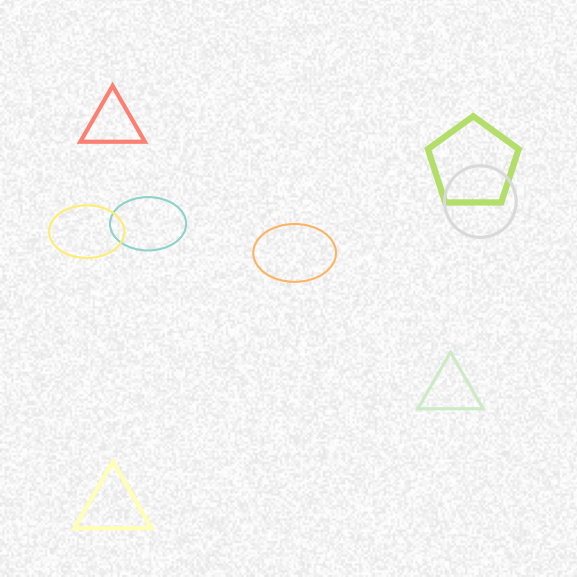[{"shape": "oval", "thickness": 1, "radius": 0.33, "center": [0.256, 0.612]}, {"shape": "triangle", "thickness": 2, "radius": 0.39, "center": [0.195, 0.123]}, {"shape": "triangle", "thickness": 2, "radius": 0.32, "center": [0.195, 0.786]}, {"shape": "oval", "thickness": 1, "radius": 0.36, "center": [0.51, 0.561]}, {"shape": "pentagon", "thickness": 3, "radius": 0.41, "center": [0.82, 0.715]}, {"shape": "circle", "thickness": 1.5, "radius": 0.31, "center": [0.832, 0.65]}, {"shape": "triangle", "thickness": 1.5, "radius": 0.33, "center": [0.78, 0.324]}, {"shape": "oval", "thickness": 1, "radius": 0.33, "center": [0.15, 0.598]}]